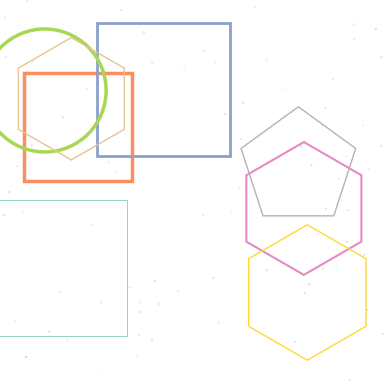[{"shape": "square", "thickness": 0.5, "radius": 0.89, "center": [0.151, 0.304]}, {"shape": "square", "thickness": 2.5, "radius": 0.7, "center": [0.203, 0.67]}, {"shape": "square", "thickness": 2, "radius": 0.86, "center": [0.426, 0.768]}, {"shape": "hexagon", "thickness": 1.5, "radius": 0.86, "center": [0.789, 0.459]}, {"shape": "circle", "thickness": 2.5, "radius": 0.8, "center": [0.116, 0.765]}, {"shape": "hexagon", "thickness": 1, "radius": 0.88, "center": [0.798, 0.24]}, {"shape": "hexagon", "thickness": 1, "radius": 0.79, "center": [0.185, 0.743]}, {"shape": "pentagon", "thickness": 1, "radius": 0.78, "center": [0.775, 0.566]}]